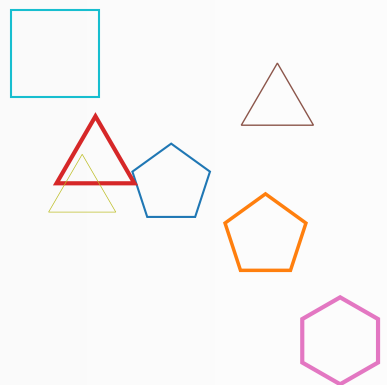[{"shape": "pentagon", "thickness": 1.5, "radius": 0.53, "center": [0.442, 0.522]}, {"shape": "pentagon", "thickness": 2.5, "radius": 0.55, "center": [0.685, 0.387]}, {"shape": "triangle", "thickness": 3, "radius": 0.58, "center": [0.246, 0.582]}, {"shape": "triangle", "thickness": 1, "radius": 0.54, "center": [0.716, 0.729]}, {"shape": "hexagon", "thickness": 3, "radius": 0.56, "center": [0.878, 0.115]}, {"shape": "triangle", "thickness": 0.5, "radius": 0.5, "center": [0.212, 0.499]}, {"shape": "square", "thickness": 1.5, "radius": 0.56, "center": [0.142, 0.862]}]